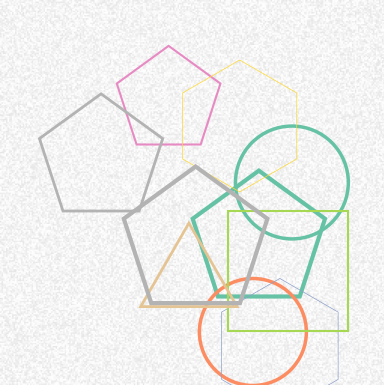[{"shape": "pentagon", "thickness": 3, "radius": 0.9, "center": [0.672, 0.376]}, {"shape": "circle", "thickness": 2.5, "radius": 0.73, "center": [0.758, 0.526]}, {"shape": "circle", "thickness": 2.5, "radius": 0.69, "center": [0.657, 0.138]}, {"shape": "hexagon", "thickness": 0.5, "radius": 0.87, "center": [0.727, 0.102]}, {"shape": "pentagon", "thickness": 1.5, "radius": 0.71, "center": [0.438, 0.739]}, {"shape": "square", "thickness": 1.5, "radius": 0.78, "center": [0.749, 0.295]}, {"shape": "hexagon", "thickness": 0.5, "radius": 0.86, "center": [0.622, 0.673]}, {"shape": "triangle", "thickness": 2, "radius": 0.72, "center": [0.491, 0.276]}, {"shape": "pentagon", "thickness": 3, "radius": 0.98, "center": [0.508, 0.371]}, {"shape": "pentagon", "thickness": 2, "radius": 0.84, "center": [0.263, 0.588]}]